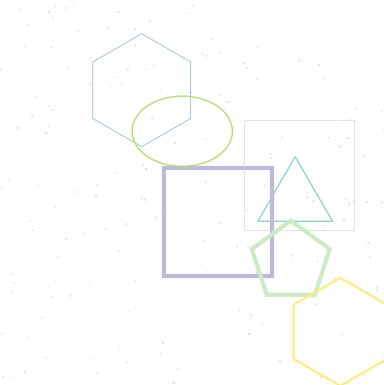[{"shape": "triangle", "thickness": 1, "radius": 0.56, "center": [0.767, 0.481]}, {"shape": "square", "thickness": 3, "radius": 0.7, "center": [0.566, 0.424]}, {"shape": "hexagon", "thickness": 0.5, "radius": 0.73, "center": [0.368, 0.766]}, {"shape": "oval", "thickness": 1, "radius": 0.65, "center": [0.473, 0.659]}, {"shape": "square", "thickness": 0.5, "radius": 0.72, "center": [0.776, 0.546]}, {"shape": "pentagon", "thickness": 3, "radius": 0.53, "center": [0.755, 0.32]}, {"shape": "hexagon", "thickness": 1.5, "radius": 0.7, "center": [0.884, 0.138]}]